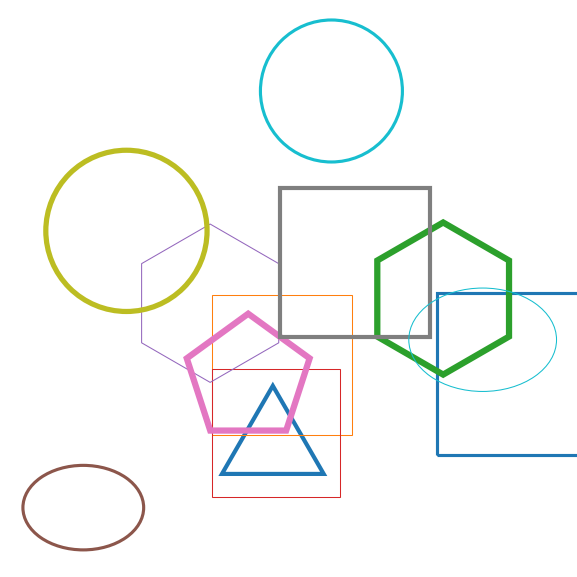[{"shape": "square", "thickness": 1.5, "radius": 0.7, "center": [0.897, 0.352]}, {"shape": "triangle", "thickness": 2, "radius": 0.51, "center": [0.472, 0.229]}, {"shape": "square", "thickness": 0.5, "radius": 0.61, "center": [0.488, 0.367]}, {"shape": "hexagon", "thickness": 3, "radius": 0.66, "center": [0.767, 0.482]}, {"shape": "square", "thickness": 0.5, "radius": 0.55, "center": [0.478, 0.249]}, {"shape": "hexagon", "thickness": 0.5, "radius": 0.69, "center": [0.364, 0.474]}, {"shape": "oval", "thickness": 1.5, "radius": 0.52, "center": [0.144, 0.12]}, {"shape": "pentagon", "thickness": 3, "radius": 0.56, "center": [0.43, 0.344]}, {"shape": "square", "thickness": 2, "radius": 0.65, "center": [0.615, 0.544]}, {"shape": "circle", "thickness": 2.5, "radius": 0.7, "center": [0.219, 0.599]}, {"shape": "oval", "thickness": 0.5, "radius": 0.64, "center": [0.836, 0.411]}, {"shape": "circle", "thickness": 1.5, "radius": 0.61, "center": [0.574, 0.842]}]